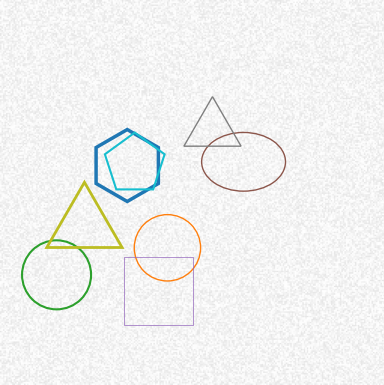[{"shape": "hexagon", "thickness": 2.5, "radius": 0.47, "center": [0.33, 0.57]}, {"shape": "circle", "thickness": 1, "radius": 0.43, "center": [0.435, 0.356]}, {"shape": "circle", "thickness": 1.5, "radius": 0.45, "center": [0.147, 0.286]}, {"shape": "square", "thickness": 0.5, "radius": 0.45, "center": [0.412, 0.245]}, {"shape": "oval", "thickness": 1, "radius": 0.54, "center": [0.633, 0.58]}, {"shape": "triangle", "thickness": 1, "radius": 0.43, "center": [0.552, 0.663]}, {"shape": "triangle", "thickness": 2, "radius": 0.56, "center": [0.219, 0.414]}, {"shape": "pentagon", "thickness": 1.5, "radius": 0.41, "center": [0.35, 0.574]}]